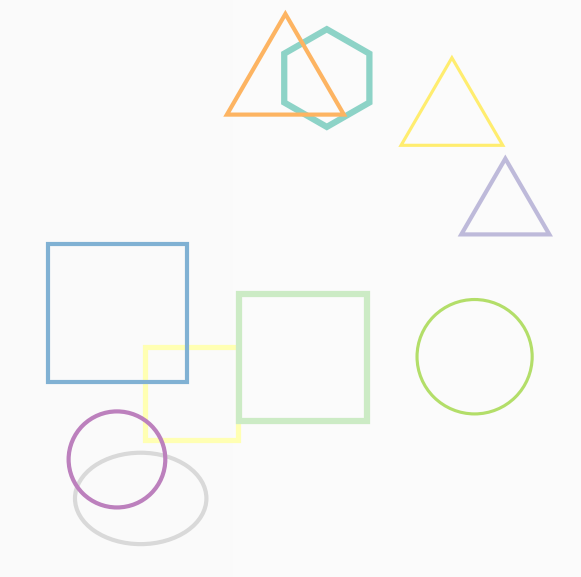[{"shape": "hexagon", "thickness": 3, "radius": 0.42, "center": [0.562, 0.864]}, {"shape": "square", "thickness": 2.5, "radius": 0.4, "center": [0.329, 0.317]}, {"shape": "triangle", "thickness": 2, "radius": 0.44, "center": [0.869, 0.637]}, {"shape": "square", "thickness": 2, "radius": 0.6, "center": [0.203, 0.457]}, {"shape": "triangle", "thickness": 2, "radius": 0.58, "center": [0.491, 0.859]}, {"shape": "circle", "thickness": 1.5, "radius": 0.5, "center": [0.817, 0.381]}, {"shape": "oval", "thickness": 2, "radius": 0.57, "center": [0.242, 0.136]}, {"shape": "circle", "thickness": 2, "radius": 0.42, "center": [0.201, 0.204]}, {"shape": "square", "thickness": 3, "radius": 0.55, "center": [0.521, 0.38]}, {"shape": "triangle", "thickness": 1.5, "radius": 0.51, "center": [0.777, 0.798]}]